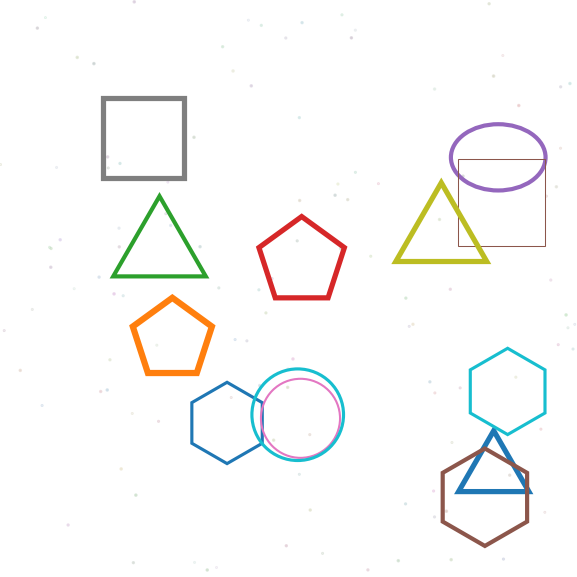[{"shape": "triangle", "thickness": 2.5, "radius": 0.35, "center": [0.855, 0.183]}, {"shape": "hexagon", "thickness": 1.5, "radius": 0.35, "center": [0.393, 0.267]}, {"shape": "pentagon", "thickness": 3, "radius": 0.36, "center": [0.298, 0.411]}, {"shape": "triangle", "thickness": 2, "radius": 0.46, "center": [0.276, 0.567]}, {"shape": "pentagon", "thickness": 2.5, "radius": 0.39, "center": [0.522, 0.546]}, {"shape": "oval", "thickness": 2, "radius": 0.41, "center": [0.863, 0.727]}, {"shape": "square", "thickness": 0.5, "radius": 0.38, "center": [0.868, 0.648]}, {"shape": "hexagon", "thickness": 2, "radius": 0.42, "center": [0.84, 0.138]}, {"shape": "circle", "thickness": 1, "radius": 0.34, "center": [0.52, 0.275]}, {"shape": "square", "thickness": 2.5, "radius": 0.35, "center": [0.248, 0.76]}, {"shape": "triangle", "thickness": 2.5, "radius": 0.45, "center": [0.764, 0.592]}, {"shape": "hexagon", "thickness": 1.5, "radius": 0.37, "center": [0.879, 0.321]}, {"shape": "circle", "thickness": 1.5, "radius": 0.4, "center": [0.516, 0.281]}]